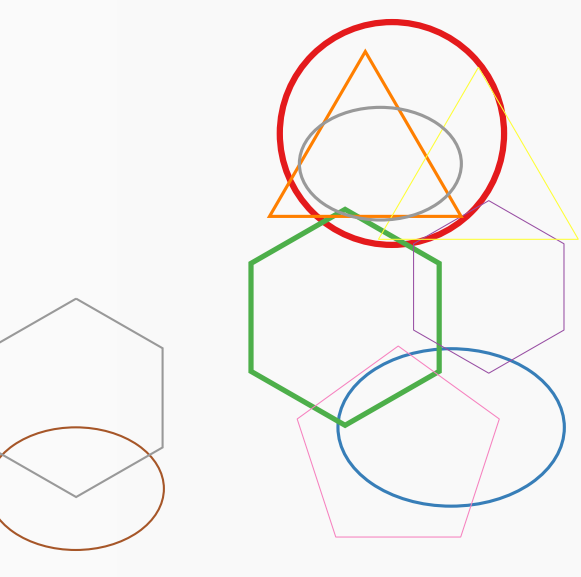[{"shape": "circle", "thickness": 3, "radius": 0.96, "center": [0.674, 0.768]}, {"shape": "oval", "thickness": 1.5, "radius": 0.97, "center": [0.776, 0.259]}, {"shape": "hexagon", "thickness": 2.5, "radius": 0.93, "center": [0.594, 0.45]}, {"shape": "hexagon", "thickness": 0.5, "radius": 0.75, "center": [0.841, 0.502]}, {"shape": "triangle", "thickness": 1.5, "radius": 0.95, "center": [0.628, 0.72]}, {"shape": "triangle", "thickness": 0.5, "radius": 0.99, "center": [0.823, 0.684]}, {"shape": "oval", "thickness": 1, "radius": 0.76, "center": [0.13, 0.153]}, {"shape": "pentagon", "thickness": 0.5, "radius": 0.91, "center": [0.685, 0.217]}, {"shape": "oval", "thickness": 1.5, "radius": 0.7, "center": [0.654, 0.716]}, {"shape": "hexagon", "thickness": 1, "radius": 0.86, "center": [0.131, 0.31]}]